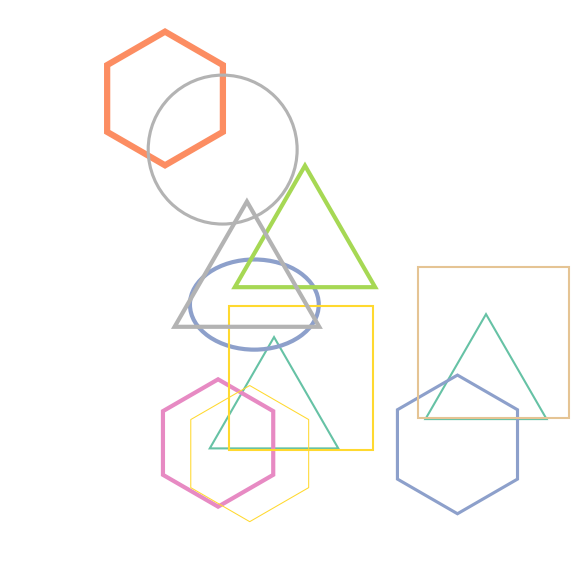[{"shape": "triangle", "thickness": 1, "radius": 0.64, "center": [0.475, 0.287]}, {"shape": "triangle", "thickness": 1, "radius": 0.61, "center": [0.842, 0.334]}, {"shape": "hexagon", "thickness": 3, "radius": 0.58, "center": [0.286, 0.829]}, {"shape": "hexagon", "thickness": 1.5, "radius": 0.6, "center": [0.792, 0.23]}, {"shape": "oval", "thickness": 2, "radius": 0.56, "center": [0.44, 0.472]}, {"shape": "hexagon", "thickness": 2, "radius": 0.55, "center": [0.378, 0.232]}, {"shape": "triangle", "thickness": 2, "radius": 0.7, "center": [0.528, 0.572]}, {"shape": "hexagon", "thickness": 0.5, "radius": 0.59, "center": [0.432, 0.214]}, {"shape": "square", "thickness": 1, "radius": 0.62, "center": [0.521, 0.345]}, {"shape": "square", "thickness": 1, "radius": 0.65, "center": [0.854, 0.406]}, {"shape": "triangle", "thickness": 2, "radius": 0.72, "center": [0.428, 0.506]}, {"shape": "circle", "thickness": 1.5, "radius": 0.64, "center": [0.386, 0.74]}]